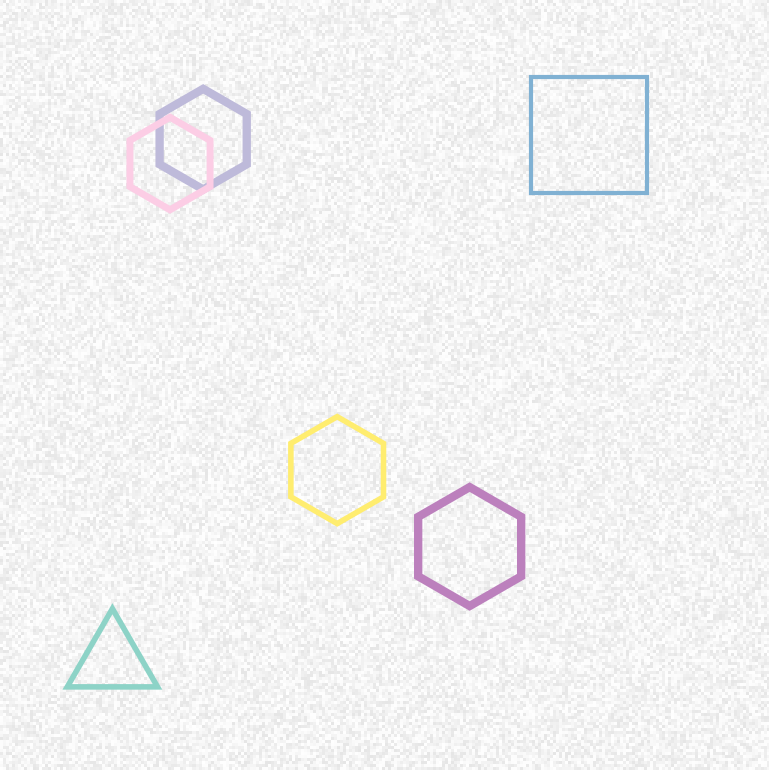[{"shape": "triangle", "thickness": 2, "radius": 0.34, "center": [0.146, 0.142]}, {"shape": "hexagon", "thickness": 3, "radius": 0.33, "center": [0.264, 0.819]}, {"shape": "square", "thickness": 1.5, "radius": 0.38, "center": [0.764, 0.825]}, {"shape": "hexagon", "thickness": 2.5, "radius": 0.3, "center": [0.221, 0.788]}, {"shape": "hexagon", "thickness": 3, "radius": 0.39, "center": [0.61, 0.29]}, {"shape": "hexagon", "thickness": 2, "radius": 0.35, "center": [0.438, 0.389]}]